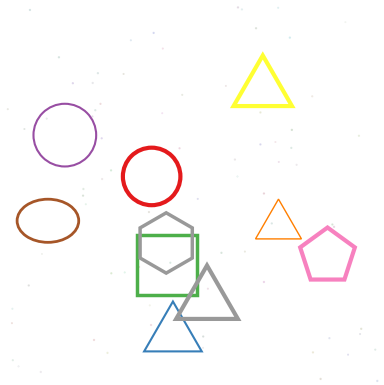[{"shape": "circle", "thickness": 3, "radius": 0.37, "center": [0.394, 0.542]}, {"shape": "triangle", "thickness": 1.5, "radius": 0.43, "center": [0.449, 0.13]}, {"shape": "square", "thickness": 2.5, "radius": 0.39, "center": [0.434, 0.311]}, {"shape": "circle", "thickness": 1.5, "radius": 0.41, "center": [0.168, 0.649]}, {"shape": "triangle", "thickness": 1, "radius": 0.34, "center": [0.723, 0.414]}, {"shape": "triangle", "thickness": 3, "radius": 0.44, "center": [0.683, 0.768]}, {"shape": "oval", "thickness": 2, "radius": 0.4, "center": [0.124, 0.427]}, {"shape": "pentagon", "thickness": 3, "radius": 0.37, "center": [0.851, 0.334]}, {"shape": "triangle", "thickness": 3, "radius": 0.46, "center": [0.538, 0.218]}, {"shape": "hexagon", "thickness": 2.5, "radius": 0.39, "center": [0.432, 0.369]}]